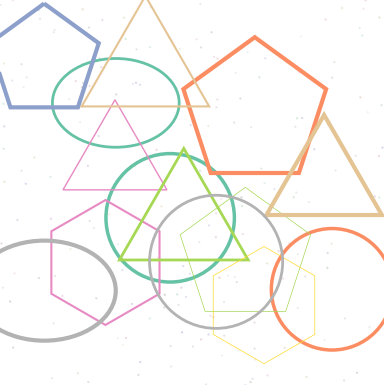[{"shape": "oval", "thickness": 2, "radius": 0.82, "center": [0.301, 0.733]}, {"shape": "circle", "thickness": 2.5, "radius": 0.83, "center": [0.442, 0.434]}, {"shape": "pentagon", "thickness": 3, "radius": 0.97, "center": [0.662, 0.708]}, {"shape": "circle", "thickness": 2.5, "radius": 0.79, "center": [0.863, 0.249]}, {"shape": "pentagon", "thickness": 3, "radius": 0.75, "center": [0.115, 0.842]}, {"shape": "triangle", "thickness": 1, "radius": 0.78, "center": [0.299, 0.585]}, {"shape": "hexagon", "thickness": 1.5, "radius": 0.81, "center": [0.274, 0.318]}, {"shape": "pentagon", "thickness": 0.5, "radius": 0.89, "center": [0.637, 0.335]}, {"shape": "triangle", "thickness": 2, "radius": 0.97, "center": [0.477, 0.421]}, {"shape": "hexagon", "thickness": 0.5, "radius": 0.76, "center": [0.686, 0.208]}, {"shape": "triangle", "thickness": 1.5, "radius": 0.96, "center": [0.378, 0.819]}, {"shape": "triangle", "thickness": 3, "radius": 0.87, "center": [0.842, 0.528]}, {"shape": "circle", "thickness": 2, "radius": 0.86, "center": [0.561, 0.32]}, {"shape": "oval", "thickness": 3, "radius": 0.93, "center": [0.115, 0.245]}]